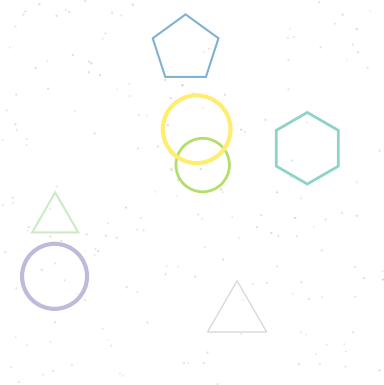[{"shape": "hexagon", "thickness": 2, "radius": 0.47, "center": [0.798, 0.615]}, {"shape": "circle", "thickness": 3, "radius": 0.42, "center": [0.142, 0.282]}, {"shape": "pentagon", "thickness": 1.5, "radius": 0.45, "center": [0.482, 0.873]}, {"shape": "circle", "thickness": 2, "radius": 0.35, "center": [0.526, 0.571]}, {"shape": "triangle", "thickness": 1, "radius": 0.44, "center": [0.616, 0.182]}, {"shape": "triangle", "thickness": 1.5, "radius": 0.35, "center": [0.143, 0.431]}, {"shape": "circle", "thickness": 3, "radius": 0.44, "center": [0.511, 0.664]}]